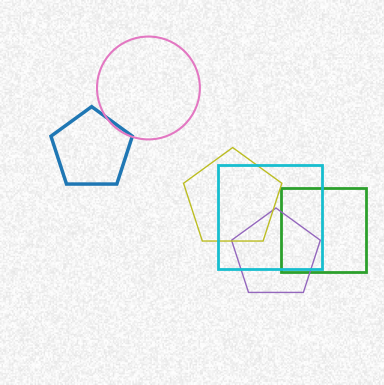[{"shape": "pentagon", "thickness": 2.5, "radius": 0.56, "center": [0.238, 0.612]}, {"shape": "square", "thickness": 2, "radius": 0.55, "center": [0.84, 0.403]}, {"shape": "pentagon", "thickness": 1, "radius": 0.61, "center": [0.717, 0.339]}, {"shape": "circle", "thickness": 1.5, "radius": 0.67, "center": [0.386, 0.771]}, {"shape": "pentagon", "thickness": 1, "radius": 0.67, "center": [0.604, 0.483]}, {"shape": "square", "thickness": 2, "radius": 0.68, "center": [0.702, 0.436]}]